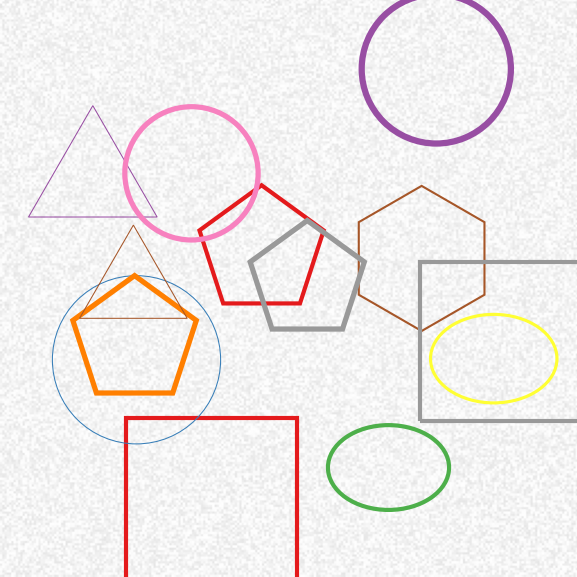[{"shape": "pentagon", "thickness": 2, "radius": 0.57, "center": [0.453, 0.565]}, {"shape": "square", "thickness": 2, "radius": 0.74, "center": [0.366, 0.129]}, {"shape": "circle", "thickness": 0.5, "radius": 0.73, "center": [0.236, 0.376]}, {"shape": "oval", "thickness": 2, "radius": 0.52, "center": [0.673, 0.19]}, {"shape": "circle", "thickness": 3, "radius": 0.65, "center": [0.755, 0.88]}, {"shape": "triangle", "thickness": 0.5, "radius": 0.64, "center": [0.161, 0.688]}, {"shape": "pentagon", "thickness": 2.5, "radius": 0.56, "center": [0.233, 0.41]}, {"shape": "oval", "thickness": 1.5, "radius": 0.55, "center": [0.855, 0.378]}, {"shape": "triangle", "thickness": 0.5, "radius": 0.54, "center": [0.231, 0.502]}, {"shape": "hexagon", "thickness": 1, "radius": 0.63, "center": [0.73, 0.552]}, {"shape": "circle", "thickness": 2.5, "radius": 0.58, "center": [0.332, 0.699]}, {"shape": "square", "thickness": 2, "radius": 0.69, "center": [0.864, 0.408]}, {"shape": "pentagon", "thickness": 2.5, "radius": 0.52, "center": [0.532, 0.513]}]